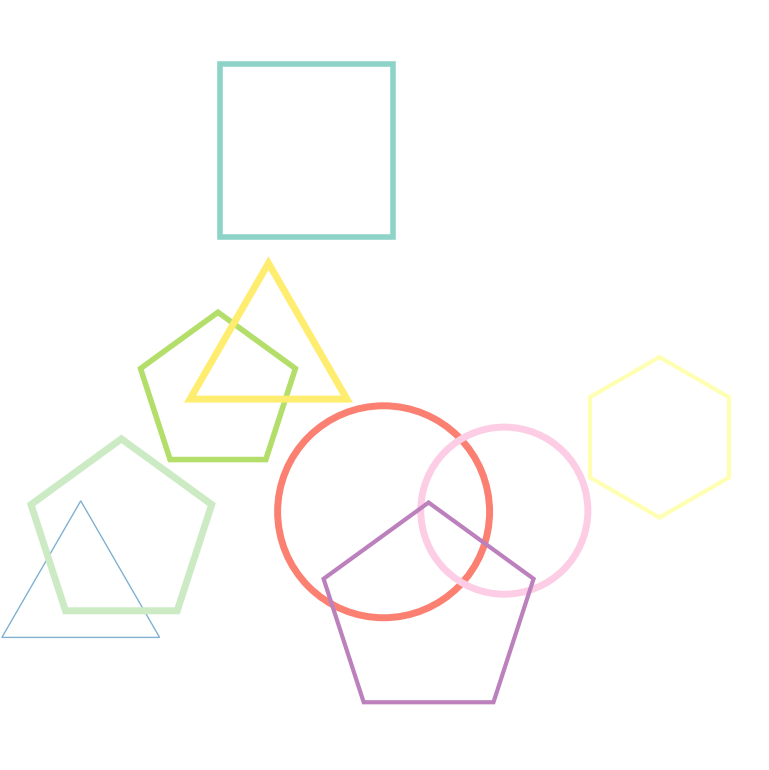[{"shape": "square", "thickness": 2, "radius": 0.56, "center": [0.398, 0.805]}, {"shape": "hexagon", "thickness": 1.5, "radius": 0.52, "center": [0.856, 0.432]}, {"shape": "circle", "thickness": 2.5, "radius": 0.69, "center": [0.498, 0.335]}, {"shape": "triangle", "thickness": 0.5, "radius": 0.59, "center": [0.105, 0.231]}, {"shape": "pentagon", "thickness": 2, "radius": 0.53, "center": [0.283, 0.489]}, {"shape": "circle", "thickness": 2.5, "radius": 0.54, "center": [0.655, 0.337]}, {"shape": "pentagon", "thickness": 1.5, "radius": 0.72, "center": [0.557, 0.204]}, {"shape": "pentagon", "thickness": 2.5, "radius": 0.62, "center": [0.158, 0.307]}, {"shape": "triangle", "thickness": 2.5, "radius": 0.59, "center": [0.349, 0.541]}]